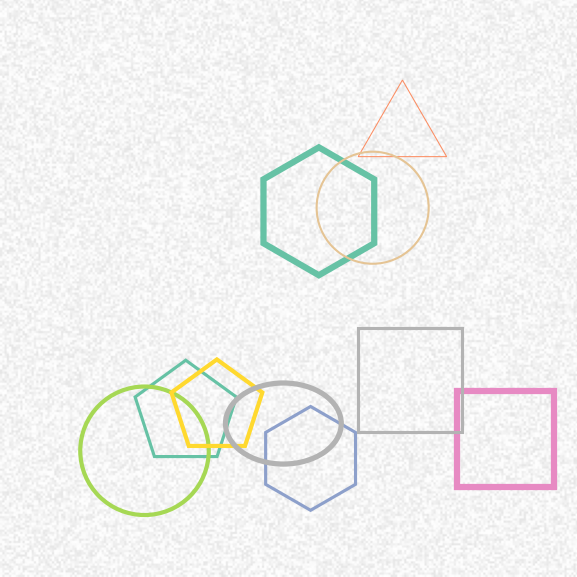[{"shape": "hexagon", "thickness": 3, "radius": 0.55, "center": [0.552, 0.633]}, {"shape": "pentagon", "thickness": 1.5, "radius": 0.46, "center": [0.322, 0.283]}, {"shape": "triangle", "thickness": 0.5, "radius": 0.44, "center": [0.697, 0.772]}, {"shape": "hexagon", "thickness": 1.5, "radius": 0.45, "center": [0.538, 0.205]}, {"shape": "square", "thickness": 3, "radius": 0.42, "center": [0.876, 0.239]}, {"shape": "circle", "thickness": 2, "radius": 0.56, "center": [0.25, 0.219]}, {"shape": "pentagon", "thickness": 2, "radius": 0.41, "center": [0.376, 0.294]}, {"shape": "circle", "thickness": 1, "radius": 0.49, "center": [0.645, 0.639]}, {"shape": "oval", "thickness": 2.5, "radius": 0.5, "center": [0.491, 0.266]}, {"shape": "square", "thickness": 1.5, "radius": 0.45, "center": [0.71, 0.341]}]